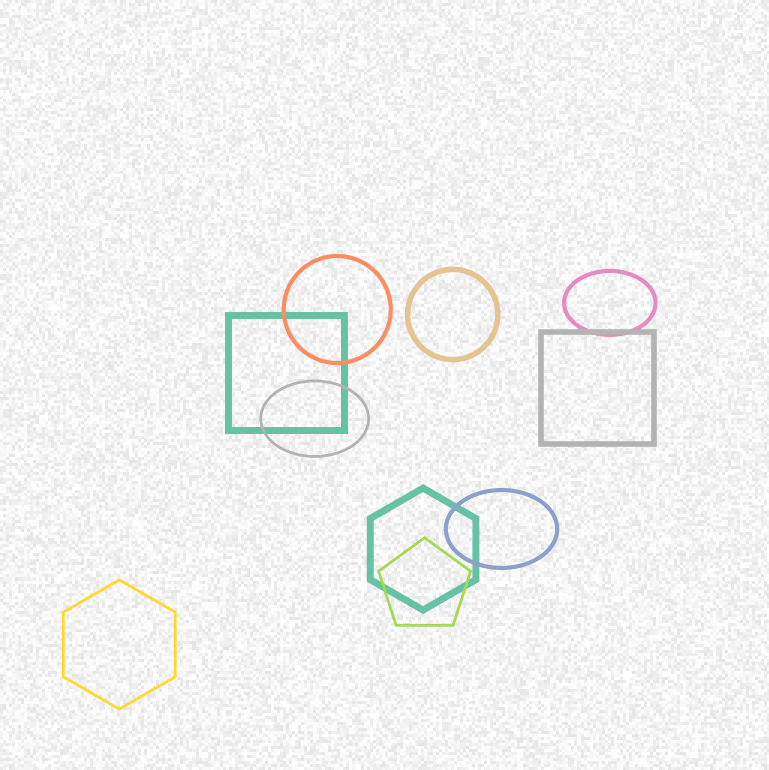[{"shape": "hexagon", "thickness": 2.5, "radius": 0.4, "center": [0.549, 0.287]}, {"shape": "square", "thickness": 2.5, "radius": 0.38, "center": [0.371, 0.516]}, {"shape": "circle", "thickness": 1.5, "radius": 0.35, "center": [0.438, 0.598]}, {"shape": "oval", "thickness": 1.5, "radius": 0.36, "center": [0.651, 0.313]}, {"shape": "oval", "thickness": 1.5, "radius": 0.3, "center": [0.792, 0.607]}, {"shape": "pentagon", "thickness": 1, "radius": 0.31, "center": [0.551, 0.239]}, {"shape": "hexagon", "thickness": 1, "radius": 0.42, "center": [0.155, 0.163]}, {"shape": "circle", "thickness": 2, "radius": 0.29, "center": [0.588, 0.592]}, {"shape": "square", "thickness": 2, "radius": 0.37, "center": [0.776, 0.496]}, {"shape": "oval", "thickness": 1, "radius": 0.35, "center": [0.409, 0.456]}]